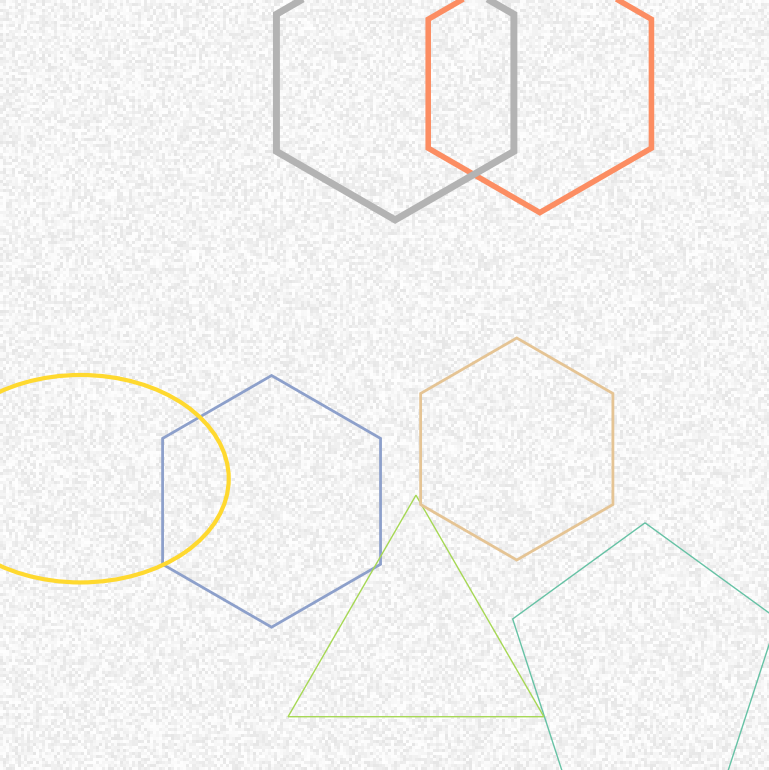[{"shape": "pentagon", "thickness": 0.5, "radius": 0.9, "center": [0.838, 0.14]}, {"shape": "hexagon", "thickness": 2, "radius": 0.84, "center": [0.701, 0.891]}, {"shape": "hexagon", "thickness": 1, "radius": 0.82, "center": [0.353, 0.349]}, {"shape": "triangle", "thickness": 0.5, "radius": 0.96, "center": [0.54, 0.165]}, {"shape": "oval", "thickness": 1.5, "radius": 0.96, "center": [0.105, 0.378]}, {"shape": "hexagon", "thickness": 1, "radius": 0.72, "center": [0.671, 0.417]}, {"shape": "hexagon", "thickness": 2.5, "radius": 0.89, "center": [0.513, 0.892]}]